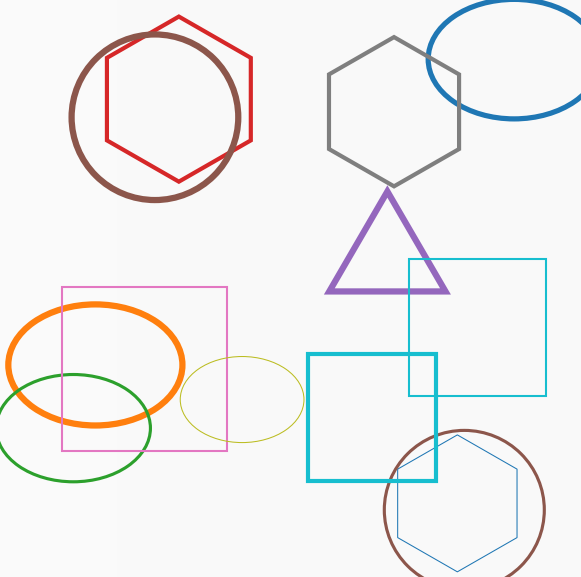[{"shape": "oval", "thickness": 2.5, "radius": 0.74, "center": [0.884, 0.897]}, {"shape": "hexagon", "thickness": 0.5, "radius": 0.59, "center": [0.787, 0.128]}, {"shape": "oval", "thickness": 3, "radius": 0.75, "center": [0.164, 0.367]}, {"shape": "oval", "thickness": 1.5, "radius": 0.66, "center": [0.126, 0.258]}, {"shape": "hexagon", "thickness": 2, "radius": 0.71, "center": [0.308, 0.828]}, {"shape": "triangle", "thickness": 3, "radius": 0.58, "center": [0.666, 0.552]}, {"shape": "circle", "thickness": 3, "radius": 0.72, "center": [0.267, 0.796]}, {"shape": "circle", "thickness": 1.5, "radius": 0.69, "center": [0.799, 0.116]}, {"shape": "square", "thickness": 1, "radius": 0.71, "center": [0.249, 0.36]}, {"shape": "hexagon", "thickness": 2, "radius": 0.65, "center": [0.678, 0.806]}, {"shape": "oval", "thickness": 0.5, "radius": 0.53, "center": [0.417, 0.307]}, {"shape": "square", "thickness": 2, "radius": 0.55, "center": [0.64, 0.276]}, {"shape": "square", "thickness": 1, "radius": 0.59, "center": [0.822, 0.432]}]